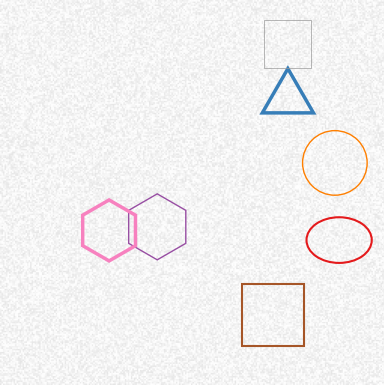[{"shape": "oval", "thickness": 1.5, "radius": 0.42, "center": [0.881, 0.376]}, {"shape": "triangle", "thickness": 2.5, "radius": 0.38, "center": [0.748, 0.745]}, {"shape": "hexagon", "thickness": 1, "radius": 0.43, "center": [0.408, 0.411]}, {"shape": "circle", "thickness": 1, "radius": 0.42, "center": [0.87, 0.577]}, {"shape": "square", "thickness": 1.5, "radius": 0.4, "center": [0.71, 0.182]}, {"shape": "hexagon", "thickness": 2.5, "radius": 0.4, "center": [0.283, 0.401]}, {"shape": "square", "thickness": 0.5, "radius": 0.31, "center": [0.747, 0.885]}]